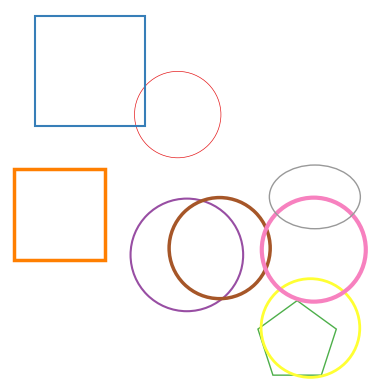[{"shape": "circle", "thickness": 0.5, "radius": 0.56, "center": [0.462, 0.702]}, {"shape": "square", "thickness": 1.5, "radius": 0.72, "center": [0.234, 0.816]}, {"shape": "pentagon", "thickness": 1, "radius": 0.54, "center": [0.772, 0.112]}, {"shape": "circle", "thickness": 1.5, "radius": 0.73, "center": [0.485, 0.338]}, {"shape": "square", "thickness": 2.5, "radius": 0.59, "center": [0.154, 0.443]}, {"shape": "circle", "thickness": 2, "radius": 0.64, "center": [0.806, 0.148]}, {"shape": "circle", "thickness": 2.5, "radius": 0.66, "center": [0.571, 0.356]}, {"shape": "circle", "thickness": 3, "radius": 0.68, "center": [0.815, 0.352]}, {"shape": "oval", "thickness": 1, "radius": 0.59, "center": [0.818, 0.489]}]